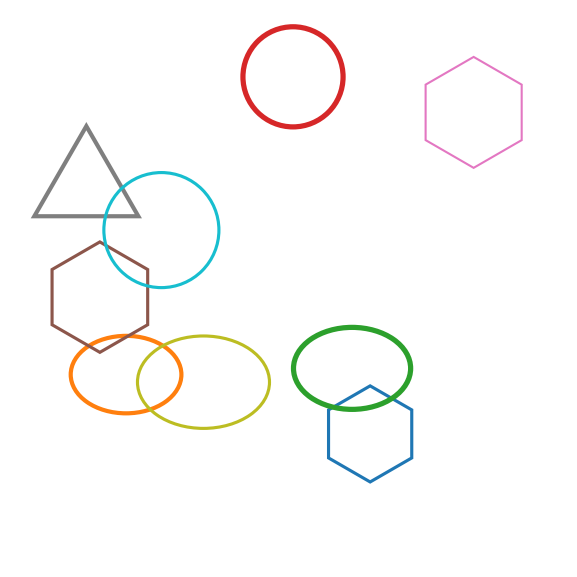[{"shape": "hexagon", "thickness": 1.5, "radius": 0.42, "center": [0.641, 0.248]}, {"shape": "oval", "thickness": 2, "radius": 0.48, "center": [0.218, 0.35]}, {"shape": "oval", "thickness": 2.5, "radius": 0.51, "center": [0.61, 0.361]}, {"shape": "circle", "thickness": 2.5, "radius": 0.43, "center": [0.507, 0.866]}, {"shape": "hexagon", "thickness": 1.5, "radius": 0.48, "center": [0.173, 0.485]}, {"shape": "hexagon", "thickness": 1, "radius": 0.48, "center": [0.82, 0.805]}, {"shape": "triangle", "thickness": 2, "radius": 0.52, "center": [0.149, 0.677]}, {"shape": "oval", "thickness": 1.5, "radius": 0.57, "center": [0.352, 0.337]}, {"shape": "circle", "thickness": 1.5, "radius": 0.5, "center": [0.279, 0.601]}]